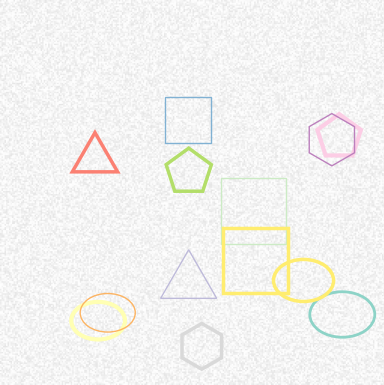[{"shape": "oval", "thickness": 2, "radius": 0.42, "center": [0.889, 0.183]}, {"shape": "oval", "thickness": 3, "radius": 0.35, "center": [0.255, 0.167]}, {"shape": "triangle", "thickness": 1, "radius": 0.42, "center": [0.49, 0.267]}, {"shape": "triangle", "thickness": 2.5, "radius": 0.34, "center": [0.247, 0.588]}, {"shape": "square", "thickness": 1, "radius": 0.3, "center": [0.488, 0.688]}, {"shape": "oval", "thickness": 1, "radius": 0.36, "center": [0.28, 0.188]}, {"shape": "pentagon", "thickness": 2.5, "radius": 0.31, "center": [0.49, 0.553]}, {"shape": "pentagon", "thickness": 3, "radius": 0.3, "center": [0.881, 0.644]}, {"shape": "hexagon", "thickness": 2.5, "radius": 0.3, "center": [0.524, 0.1]}, {"shape": "hexagon", "thickness": 1, "radius": 0.34, "center": [0.862, 0.637]}, {"shape": "square", "thickness": 1, "radius": 0.43, "center": [0.659, 0.452]}, {"shape": "square", "thickness": 2.5, "radius": 0.42, "center": [0.664, 0.324]}, {"shape": "oval", "thickness": 2.5, "radius": 0.39, "center": [0.788, 0.272]}]